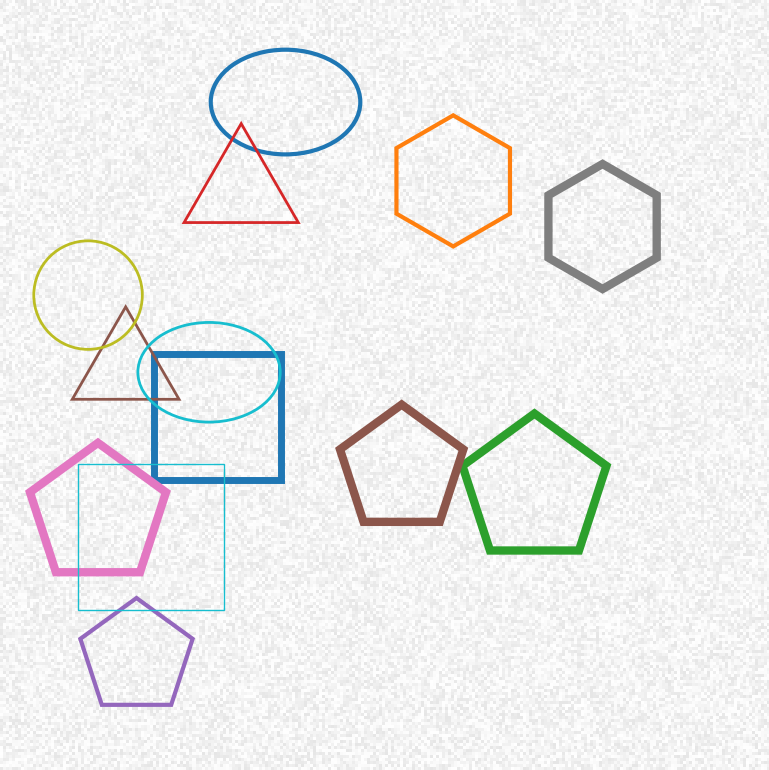[{"shape": "square", "thickness": 2.5, "radius": 0.41, "center": [0.283, 0.458]}, {"shape": "oval", "thickness": 1.5, "radius": 0.49, "center": [0.371, 0.867]}, {"shape": "hexagon", "thickness": 1.5, "radius": 0.43, "center": [0.589, 0.765]}, {"shape": "pentagon", "thickness": 3, "radius": 0.49, "center": [0.694, 0.365]}, {"shape": "triangle", "thickness": 1, "radius": 0.43, "center": [0.313, 0.754]}, {"shape": "pentagon", "thickness": 1.5, "radius": 0.38, "center": [0.177, 0.147]}, {"shape": "triangle", "thickness": 1, "radius": 0.4, "center": [0.163, 0.521]}, {"shape": "pentagon", "thickness": 3, "radius": 0.42, "center": [0.522, 0.39]}, {"shape": "pentagon", "thickness": 3, "radius": 0.46, "center": [0.127, 0.332]}, {"shape": "hexagon", "thickness": 3, "radius": 0.41, "center": [0.783, 0.706]}, {"shape": "circle", "thickness": 1, "radius": 0.35, "center": [0.114, 0.617]}, {"shape": "oval", "thickness": 1, "radius": 0.46, "center": [0.271, 0.517]}, {"shape": "square", "thickness": 0.5, "radius": 0.47, "center": [0.196, 0.302]}]